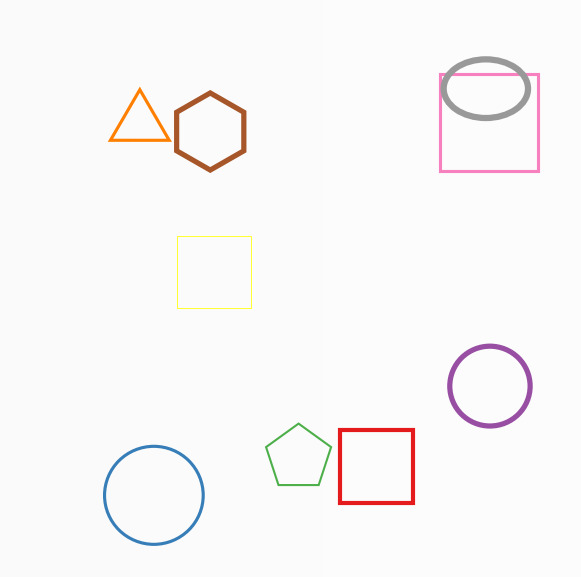[{"shape": "square", "thickness": 2, "radius": 0.31, "center": [0.647, 0.191]}, {"shape": "circle", "thickness": 1.5, "radius": 0.42, "center": [0.265, 0.141]}, {"shape": "pentagon", "thickness": 1, "radius": 0.29, "center": [0.514, 0.207]}, {"shape": "circle", "thickness": 2.5, "radius": 0.35, "center": [0.843, 0.331]}, {"shape": "triangle", "thickness": 1.5, "radius": 0.29, "center": [0.241, 0.785]}, {"shape": "square", "thickness": 0.5, "radius": 0.32, "center": [0.368, 0.528]}, {"shape": "hexagon", "thickness": 2.5, "radius": 0.33, "center": [0.362, 0.771]}, {"shape": "square", "thickness": 1.5, "radius": 0.42, "center": [0.841, 0.787]}, {"shape": "oval", "thickness": 3, "radius": 0.36, "center": [0.836, 0.846]}]